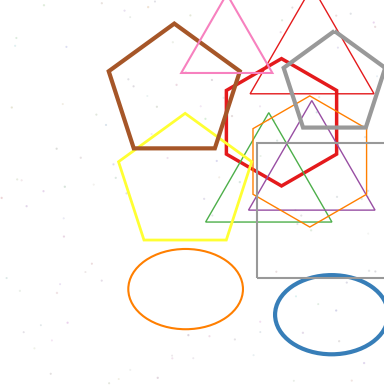[{"shape": "triangle", "thickness": 1, "radius": 0.93, "center": [0.811, 0.849]}, {"shape": "hexagon", "thickness": 2.5, "radius": 0.83, "center": [0.731, 0.682]}, {"shape": "oval", "thickness": 3, "radius": 0.73, "center": [0.861, 0.183]}, {"shape": "triangle", "thickness": 1, "radius": 0.95, "center": [0.698, 0.518]}, {"shape": "triangle", "thickness": 1, "radius": 0.95, "center": [0.81, 0.549]}, {"shape": "oval", "thickness": 1.5, "radius": 0.74, "center": [0.482, 0.249]}, {"shape": "hexagon", "thickness": 1, "radius": 0.85, "center": [0.805, 0.581]}, {"shape": "pentagon", "thickness": 2, "radius": 0.91, "center": [0.481, 0.524]}, {"shape": "pentagon", "thickness": 3, "radius": 0.9, "center": [0.453, 0.76]}, {"shape": "triangle", "thickness": 1.5, "radius": 0.68, "center": [0.589, 0.879]}, {"shape": "square", "thickness": 1.5, "radius": 0.88, "center": [0.842, 0.453]}, {"shape": "pentagon", "thickness": 3, "radius": 0.69, "center": [0.869, 0.781]}]